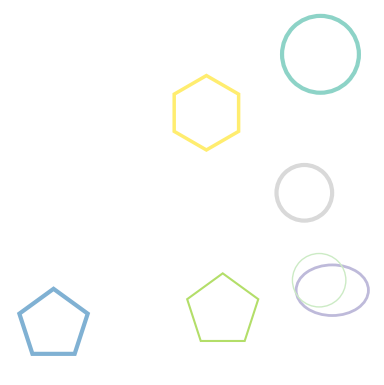[{"shape": "circle", "thickness": 3, "radius": 0.5, "center": [0.832, 0.859]}, {"shape": "oval", "thickness": 2, "radius": 0.47, "center": [0.863, 0.246]}, {"shape": "pentagon", "thickness": 3, "radius": 0.47, "center": [0.139, 0.156]}, {"shape": "pentagon", "thickness": 1.5, "radius": 0.49, "center": [0.578, 0.193]}, {"shape": "circle", "thickness": 3, "radius": 0.36, "center": [0.79, 0.499]}, {"shape": "circle", "thickness": 1, "radius": 0.35, "center": [0.829, 0.272]}, {"shape": "hexagon", "thickness": 2.5, "radius": 0.48, "center": [0.536, 0.707]}]